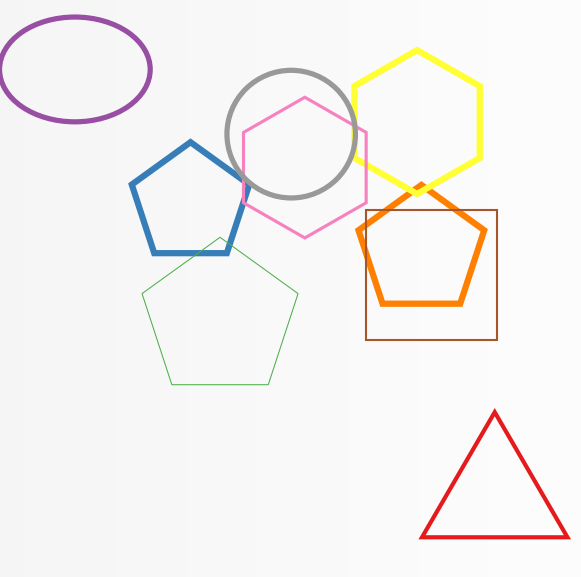[{"shape": "triangle", "thickness": 2, "radius": 0.72, "center": [0.851, 0.141]}, {"shape": "pentagon", "thickness": 3, "radius": 0.53, "center": [0.328, 0.647]}, {"shape": "pentagon", "thickness": 0.5, "radius": 0.71, "center": [0.379, 0.447]}, {"shape": "oval", "thickness": 2.5, "radius": 0.65, "center": [0.129, 0.879]}, {"shape": "pentagon", "thickness": 3, "radius": 0.57, "center": [0.725, 0.565]}, {"shape": "hexagon", "thickness": 3, "radius": 0.62, "center": [0.718, 0.788]}, {"shape": "square", "thickness": 1, "radius": 0.56, "center": [0.742, 0.523]}, {"shape": "hexagon", "thickness": 1.5, "radius": 0.61, "center": [0.524, 0.709]}, {"shape": "circle", "thickness": 2.5, "radius": 0.55, "center": [0.501, 0.767]}]